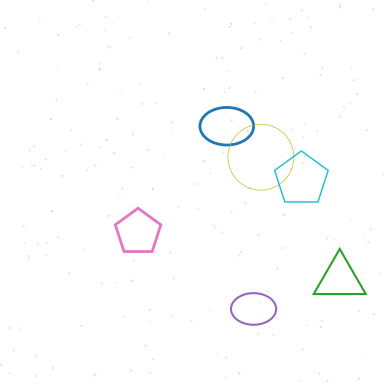[{"shape": "oval", "thickness": 2, "radius": 0.35, "center": [0.589, 0.672]}, {"shape": "triangle", "thickness": 1.5, "radius": 0.39, "center": [0.882, 0.275]}, {"shape": "oval", "thickness": 1.5, "radius": 0.29, "center": [0.659, 0.198]}, {"shape": "pentagon", "thickness": 2, "radius": 0.31, "center": [0.359, 0.397]}, {"shape": "circle", "thickness": 0.5, "radius": 0.43, "center": [0.678, 0.592]}, {"shape": "pentagon", "thickness": 1, "radius": 0.37, "center": [0.783, 0.535]}]